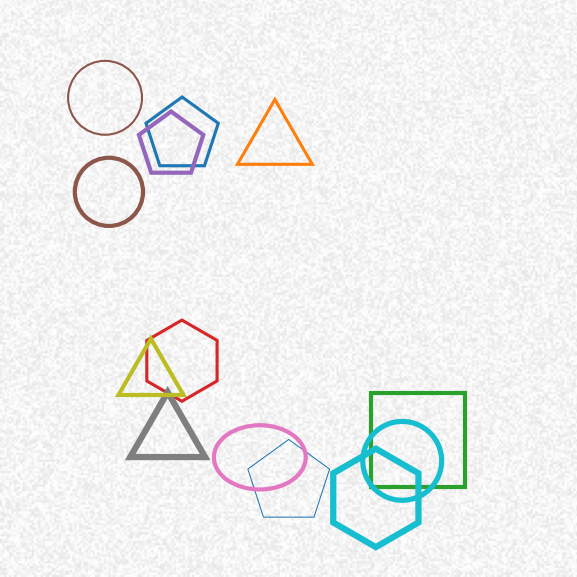[{"shape": "pentagon", "thickness": 1.5, "radius": 0.33, "center": [0.315, 0.765]}, {"shape": "pentagon", "thickness": 0.5, "radius": 0.37, "center": [0.5, 0.164]}, {"shape": "triangle", "thickness": 1.5, "radius": 0.37, "center": [0.476, 0.752]}, {"shape": "square", "thickness": 2, "radius": 0.41, "center": [0.724, 0.236]}, {"shape": "hexagon", "thickness": 1.5, "radius": 0.35, "center": [0.315, 0.375]}, {"shape": "pentagon", "thickness": 2, "radius": 0.29, "center": [0.296, 0.747]}, {"shape": "circle", "thickness": 2, "radius": 0.3, "center": [0.189, 0.667]}, {"shape": "circle", "thickness": 1, "radius": 0.32, "center": [0.182, 0.83]}, {"shape": "oval", "thickness": 2, "radius": 0.4, "center": [0.45, 0.207]}, {"shape": "triangle", "thickness": 3, "radius": 0.37, "center": [0.29, 0.245]}, {"shape": "triangle", "thickness": 2, "radius": 0.32, "center": [0.261, 0.348]}, {"shape": "hexagon", "thickness": 3, "radius": 0.43, "center": [0.651, 0.137]}, {"shape": "circle", "thickness": 2.5, "radius": 0.34, "center": [0.696, 0.201]}]